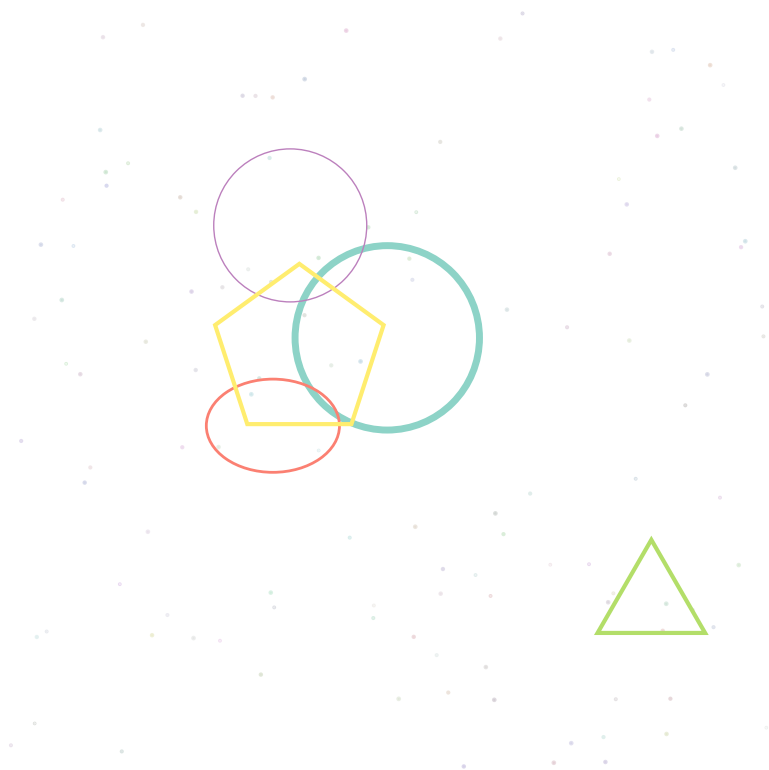[{"shape": "circle", "thickness": 2.5, "radius": 0.6, "center": [0.503, 0.561]}, {"shape": "oval", "thickness": 1, "radius": 0.43, "center": [0.354, 0.447]}, {"shape": "triangle", "thickness": 1.5, "radius": 0.4, "center": [0.846, 0.218]}, {"shape": "circle", "thickness": 0.5, "radius": 0.5, "center": [0.377, 0.707]}, {"shape": "pentagon", "thickness": 1.5, "radius": 0.58, "center": [0.389, 0.542]}]